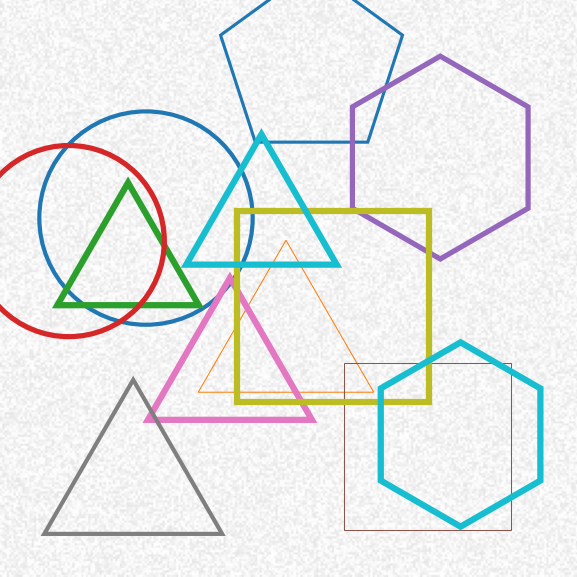[{"shape": "pentagon", "thickness": 1.5, "radius": 0.83, "center": [0.539, 0.887]}, {"shape": "circle", "thickness": 2, "radius": 0.92, "center": [0.253, 0.622]}, {"shape": "triangle", "thickness": 0.5, "radius": 0.88, "center": [0.495, 0.408]}, {"shape": "triangle", "thickness": 3, "radius": 0.71, "center": [0.222, 0.541]}, {"shape": "circle", "thickness": 2.5, "radius": 0.83, "center": [0.119, 0.582]}, {"shape": "hexagon", "thickness": 2.5, "radius": 0.88, "center": [0.762, 0.726]}, {"shape": "square", "thickness": 0.5, "radius": 0.72, "center": [0.741, 0.226]}, {"shape": "triangle", "thickness": 3, "radius": 0.82, "center": [0.398, 0.354]}, {"shape": "triangle", "thickness": 2, "radius": 0.89, "center": [0.231, 0.164]}, {"shape": "square", "thickness": 3, "radius": 0.83, "center": [0.577, 0.468]}, {"shape": "triangle", "thickness": 3, "radius": 0.75, "center": [0.453, 0.616]}, {"shape": "hexagon", "thickness": 3, "radius": 0.8, "center": [0.798, 0.247]}]